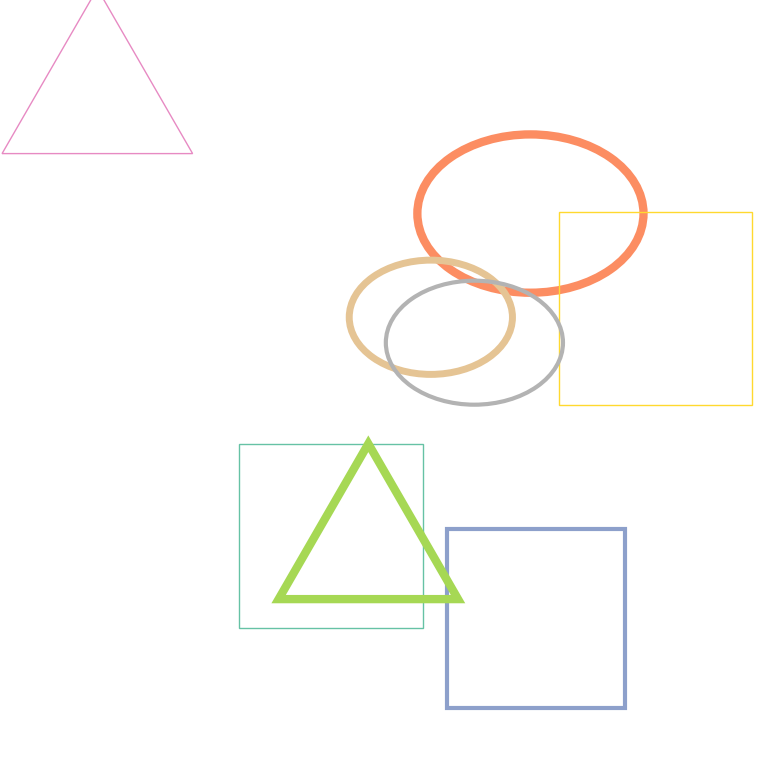[{"shape": "square", "thickness": 0.5, "radius": 0.6, "center": [0.43, 0.304]}, {"shape": "oval", "thickness": 3, "radius": 0.73, "center": [0.689, 0.723]}, {"shape": "square", "thickness": 1.5, "radius": 0.58, "center": [0.696, 0.197]}, {"shape": "triangle", "thickness": 0.5, "radius": 0.71, "center": [0.126, 0.872]}, {"shape": "triangle", "thickness": 3, "radius": 0.67, "center": [0.478, 0.289]}, {"shape": "square", "thickness": 0.5, "radius": 0.63, "center": [0.851, 0.599]}, {"shape": "oval", "thickness": 2.5, "radius": 0.53, "center": [0.56, 0.588]}, {"shape": "oval", "thickness": 1.5, "radius": 0.58, "center": [0.616, 0.555]}]